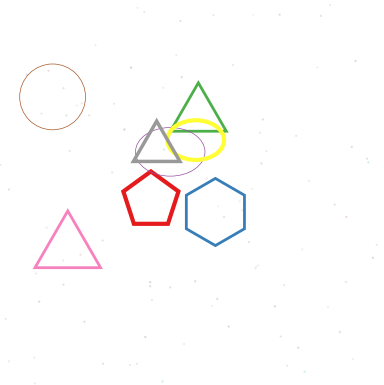[{"shape": "pentagon", "thickness": 3, "radius": 0.38, "center": [0.392, 0.48]}, {"shape": "hexagon", "thickness": 2, "radius": 0.44, "center": [0.559, 0.449]}, {"shape": "triangle", "thickness": 2, "radius": 0.42, "center": [0.515, 0.701]}, {"shape": "oval", "thickness": 0.5, "radius": 0.45, "center": [0.442, 0.606]}, {"shape": "oval", "thickness": 3, "radius": 0.37, "center": [0.508, 0.636]}, {"shape": "circle", "thickness": 0.5, "radius": 0.43, "center": [0.137, 0.748]}, {"shape": "triangle", "thickness": 2, "radius": 0.49, "center": [0.176, 0.354]}, {"shape": "triangle", "thickness": 2.5, "radius": 0.35, "center": [0.407, 0.616]}]